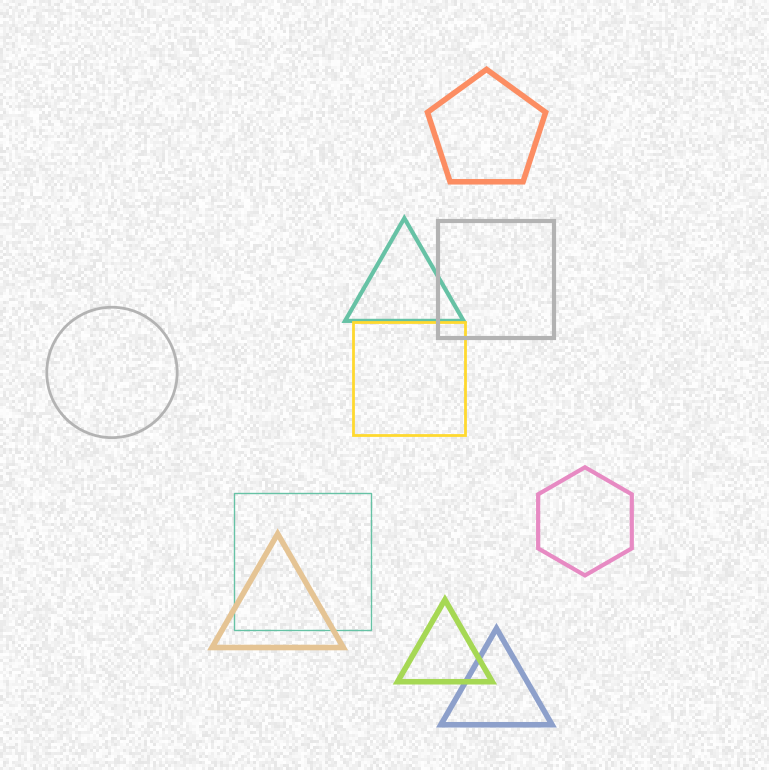[{"shape": "square", "thickness": 0.5, "radius": 0.44, "center": [0.393, 0.271]}, {"shape": "triangle", "thickness": 1.5, "radius": 0.44, "center": [0.525, 0.628]}, {"shape": "pentagon", "thickness": 2, "radius": 0.4, "center": [0.632, 0.829]}, {"shape": "triangle", "thickness": 2, "radius": 0.42, "center": [0.645, 0.1]}, {"shape": "hexagon", "thickness": 1.5, "radius": 0.35, "center": [0.76, 0.323]}, {"shape": "triangle", "thickness": 2, "radius": 0.36, "center": [0.578, 0.15]}, {"shape": "square", "thickness": 1, "radius": 0.37, "center": [0.531, 0.508]}, {"shape": "triangle", "thickness": 2, "radius": 0.49, "center": [0.361, 0.208]}, {"shape": "circle", "thickness": 1, "radius": 0.42, "center": [0.145, 0.516]}, {"shape": "square", "thickness": 1.5, "radius": 0.38, "center": [0.644, 0.637]}]